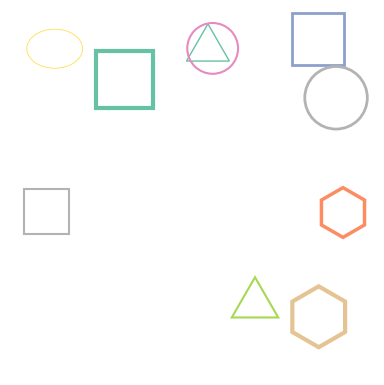[{"shape": "triangle", "thickness": 1, "radius": 0.32, "center": [0.54, 0.874]}, {"shape": "square", "thickness": 3, "radius": 0.37, "center": [0.322, 0.793]}, {"shape": "hexagon", "thickness": 2.5, "radius": 0.32, "center": [0.891, 0.448]}, {"shape": "square", "thickness": 2, "radius": 0.34, "center": [0.826, 0.898]}, {"shape": "circle", "thickness": 1.5, "radius": 0.33, "center": [0.552, 0.874]}, {"shape": "triangle", "thickness": 1.5, "radius": 0.35, "center": [0.662, 0.21]}, {"shape": "oval", "thickness": 0.5, "radius": 0.36, "center": [0.142, 0.873]}, {"shape": "hexagon", "thickness": 3, "radius": 0.4, "center": [0.828, 0.177]}, {"shape": "circle", "thickness": 2, "radius": 0.41, "center": [0.873, 0.746]}, {"shape": "square", "thickness": 1.5, "radius": 0.29, "center": [0.12, 0.45]}]